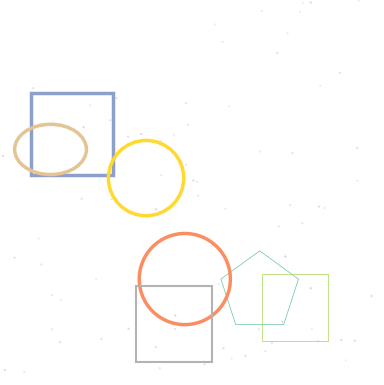[{"shape": "pentagon", "thickness": 0.5, "radius": 0.53, "center": [0.675, 0.242]}, {"shape": "circle", "thickness": 2.5, "radius": 0.59, "center": [0.48, 0.275]}, {"shape": "square", "thickness": 2.5, "radius": 0.53, "center": [0.188, 0.652]}, {"shape": "square", "thickness": 0.5, "radius": 0.43, "center": [0.766, 0.202]}, {"shape": "circle", "thickness": 2.5, "radius": 0.49, "center": [0.379, 0.537]}, {"shape": "oval", "thickness": 2.5, "radius": 0.47, "center": [0.131, 0.612]}, {"shape": "square", "thickness": 1.5, "radius": 0.49, "center": [0.453, 0.158]}]